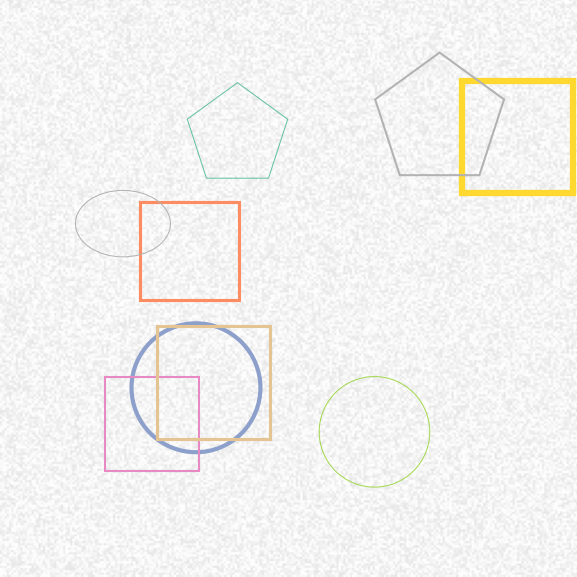[{"shape": "pentagon", "thickness": 0.5, "radius": 0.46, "center": [0.411, 0.765]}, {"shape": "square", "thickness": 1.5, "radius": 0.43, "center": [0.328, 0.564]}, {"shape": "circle", "thickness": 2, "radius": 0.56, "center": [0.339, 0.328]}, {"shape": "square", "thickness": 1, "radius": 0.41, "center": [0.263, 0.265]}, {"shape": "circle", "thickness": 0.5, "radius": 0.48, "center": [0.648, 0.251]}, {"shape": "square", "thickness": 3, "radius": 0.48, "center": [0.896, 0.761]}, {"shape": "square", "thickness": 1.5, "radius": 0.49, "center": [0.369, 0.337]}, {"shape": "oval", "thickness": 0.5, "radius": 0.41, "center": [0.213, 0.612]}, {"shape": "pentagon", "thickness": 1, "radius": 0.59, "center": [0.761, 0.791]}]